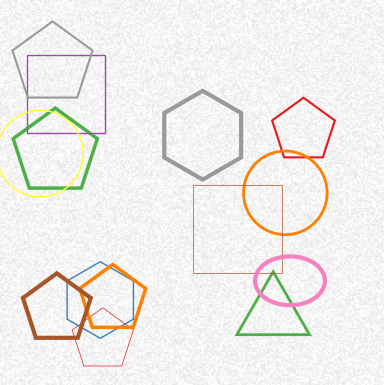[{"shape": "pentagon", "thickness": 1.5, "radius": 0.43, "center": [0.788, 0.661]}, {"shape": "pentagon", "thickness": 0.5, "radius": 0.42, "center": [0.267, 0.117]}, {"shape": "hexagon", "thickness": 1, "radius": 0.5, "center": [0.26, 0.221]}, {"shape": "triangle", "thickness": 2, "radius": 0.55, "center": [0.71, 0.185]}, {"shape": "pentagon", "thickness": 2.5, "radius": 0.57, "center": [0.144, 0.604]}, {"shape": "square", "thickness": 1, "radius": 0.51, "center": [0.172, 0.756]}, {"shape": "pentagon", "thickness": 2.5, "radius": 0.45, "center": [0.293, 0.223]}, {"shape": "circle", "thickness": 2, "radius": 0.54, "center": [0.741, 0.499]}, {"shape": "circle", "thickness": 1, "radius": 0.56, "center": [0.104, 0.601]}, {"shape": "square", "thickness": 0.5, "radius": 0.57, "center": [0.617, 0.405]}, {"shape": "pentagon", "thickness": 3, "radius": 0.46, "center": [0.148, 0.197]}, {"shape": "oval", "thickness": 3, "radius": 0.45, "center": [0.753, 0.271]}, {"shape": "hexagon", "thickness": 3, "radius": 0.58, "center": [0.526, 0.649]}, {"shape": "pentagon", "thickness": 1.5, "radius": 0.55, "center": [0.136, 0.835]}]